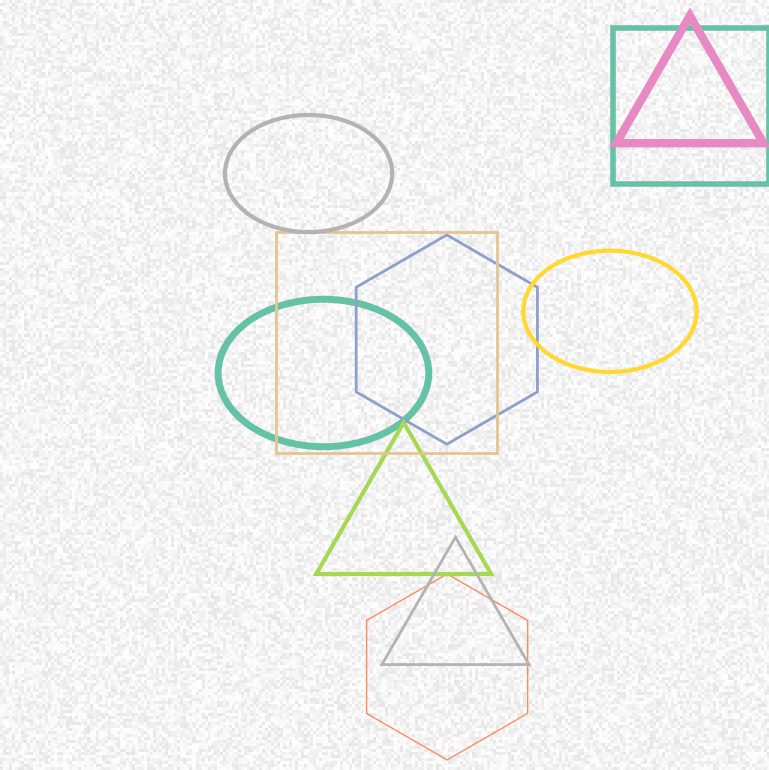[{"shape": "square", "thickness": 2, "radius": 0.51, "center": [0.897, 0.863]}, {"shape": "oval", "thickness": 2.5, "radius": 0.68, "center": [0.42, 0.516]}, {"shape": "hexagon", "thickness": 0.5, "radius": 0.6, "center": [0.581, 0.134]}, {"shape": "hexagon", "thickness": 1, "radius": 0.68, "center": [0.58, 0.559]}, {"shape": "triangle", "thickness": 3, "radius": 0.55, "center": [0.896, 0.869]}, {"shape": "triangle", "thickness": 1.5, "radius": 0.66, "center": [0.524, 0.32]}, {"shape": "oval", "thickness": 1.5, "radius": 0.56, "center": [0.792, 0.596]}, {"shape": "square", "thickness": 1, "radius": 0.72, "center": [0.502, 0.555]}, {"shape": "oval", "thickness": 1.5, "radius": 0.54, "center": [0.401, 0.775]}, {"shape": "triangle", "thickness": 1, "radius": 0.55, "center": [0.591, 0.192]}]